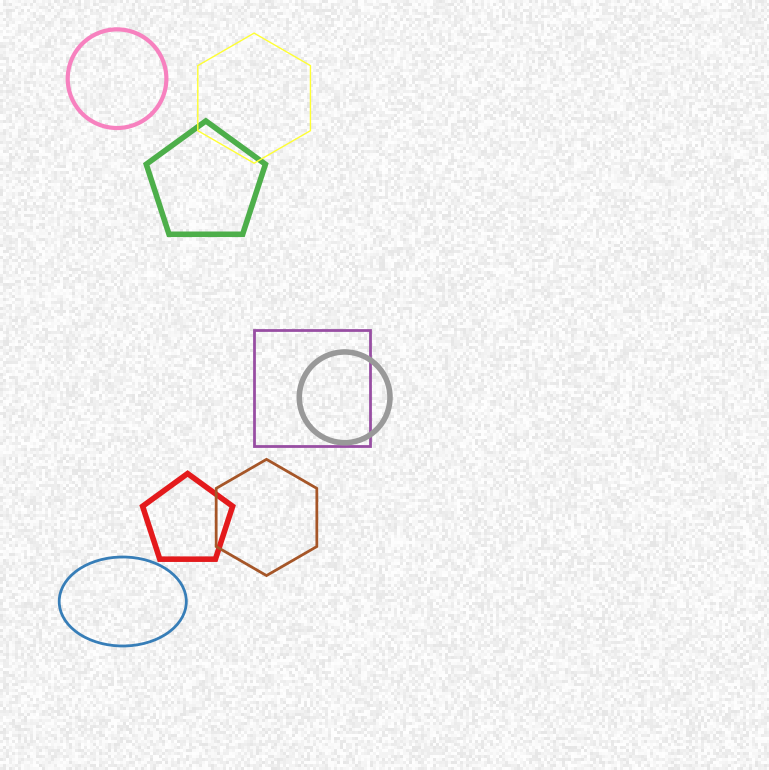[{"shape": "pentagon", "thickness": 2, "radius": 0.31, "center": [0.244, 0.324]}, {"shape": "oval", "thickness": 1, "radius": 0.41, "center": [0.159, 0.219]}, {"shape": "pentagon", "thickness": 2, "radius": 0.41, "center": [0.267, 0.762]}, {"shape": "square", "thickness": 1, "radius": 0.38, "center": [0.405, 0.496]}, {"shape": "hexagon", "thickness": 0.5, "radius": 0.42, "center": [0.33, 0.873]}, {"shape": "hexagon", "thickness": 1, "radius": 0.38, "center": [0.346, 0.328]}, {"shape": "circle", "thickness": 1.5, "radius": 0.32, "center": [0.152, 0.898]}, {"shape": "circle", "thickness": 2, "radius": 0.29, "center": [0.448, 0.484]}]